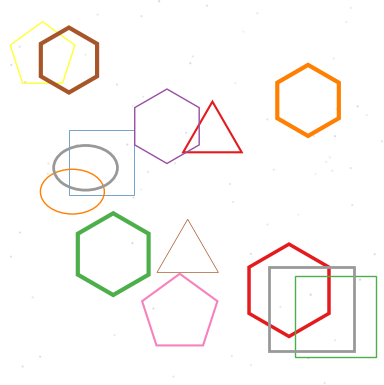[{"shape": "hexagon", "thickness": 2.5, "radius": 0.6, "center": [0.751, 0.246]}, {"shape": "triangle", "thickness": 1.5, "radius": 0.44, "center": [0.552, 0.648]}, {"shape": "square", "thickness": 0.5, "radius": 0.42, "center": [0.264, 0.578]}, {"shape": "hexagon", "thickness": 3, "radius": 0.53, "center": [0.294, 0.34]}, {"shape": "square", "thickness": 1, "radius": 0.52, "center": [0.872, 0.178]}, {"shape": "hexagon", "thickness": 1, "radius": 0.48, "center": [0.434, 0.672]}, {"shape": "hexagon", "thickness": 3, "radius": 0.46, "center": [0.8, 0.739]}, {"shape": "oval", "thickness": 1, "radius": 0.42, "center": [0.188, 0.502]}, {"shape": "pentagon", "thickness": 1, "radius": 0.44, "center": [0.111, 0.855]}, {"shape": "hexagon", "thickness": 3, "radius": 0.42, "center": [0.179, 0.844]}, {"shape": "triangle", "thickness": 0.5, "radius": 0.46, "center": [0.487, 0.338]}, {"shape": "pentagon", "thickness": 1.5, "radius": 0.51, "center": [0.467, 0.186]}, {"shape": "square", "thickness": 2, "radius": 0.55, "center": [0.808, 0.197]}, {"shape": "oval", "thickness": 2, "radius": 0.41, "center": [0.222, 0.564]}]